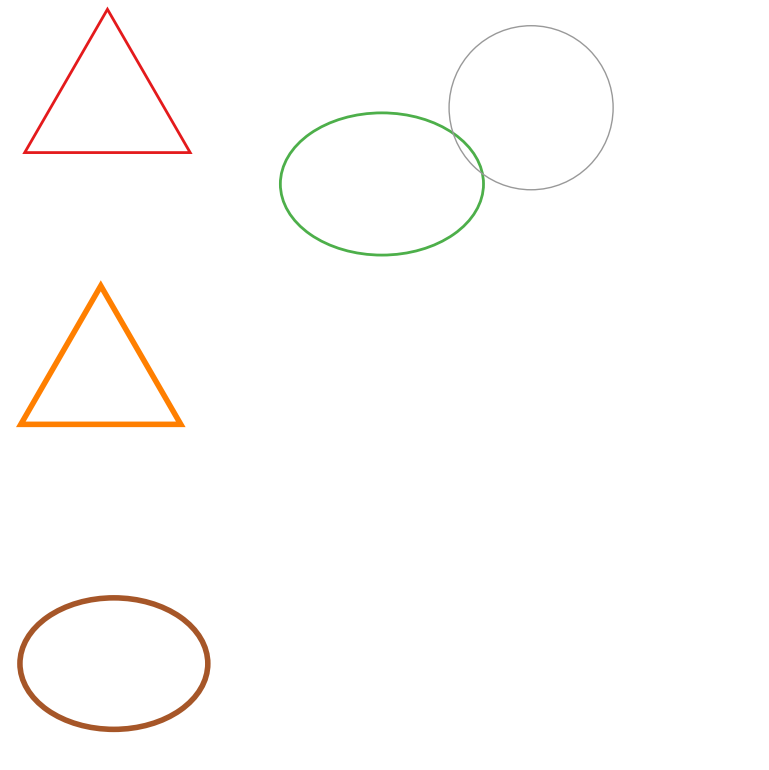[{"shape": "triangle", "thickness": 1, "radius": 0.62, "center": [0.14, 0.864]}, {"shape": "oval", "thickness": 1, "radius": 0.66, "center": [0.496, 0.761]}, {"shape": "triangle", "thickness": 2, "radius": 0.6, "center": [0.131, 0.509]}, {"shape": "oval", "thickness": 2, "radius": 0.61, "center": [0.148, 0.138]}, {"shape": "circle", "thickness": 0.5, "radius": 0.53, "center": [0.69, 0.86]}]